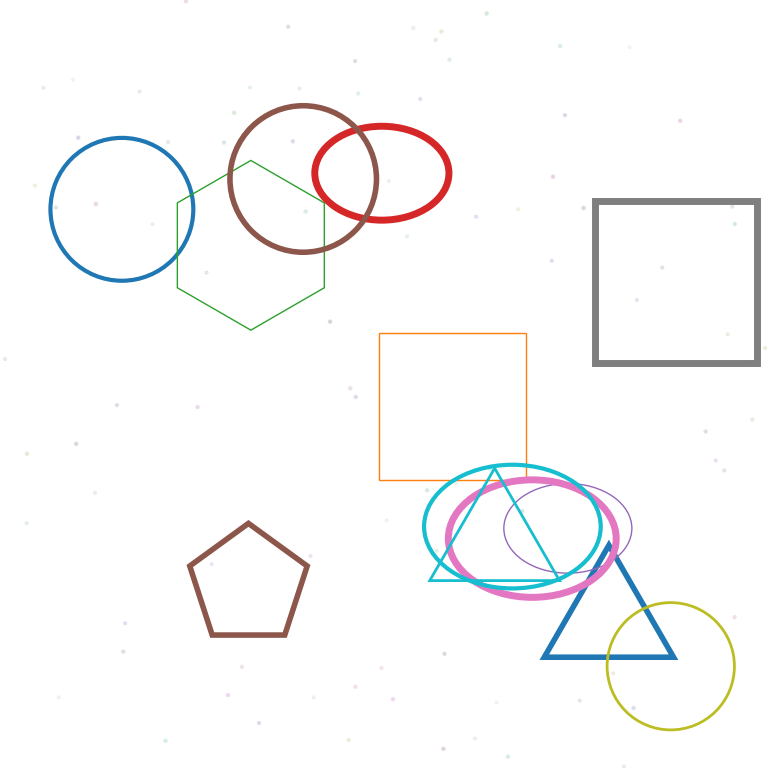[{"shape": "triangle", "thickness": 2, "radius": 0.48, "center": [0.791, 0.195]}, {"shape": "circle", "thickness": 1.5, "radius": 0.46, "center": [0.158, 0.728]}, {"shape": "square", "thickness": 0.5, "radius": 0.48, "center": [0.588, 0.472]}, {"shape": "hexagon", "thickness": 0.5, "radius": 0.55, "center": [0.326, 0.681]}, {"shape": "oval", "thickness": 2.5, "radius": 0.44, "center": [0.496, 0.775]}, {"shape": "oval", "thickness": 0.5, "radius": 0.42, "center": [0.737, 0.314]}, {"shape": "pentagon", "thickness": 2, "radius": 0.4, "center": [0.323, 0.24]}, {"shape": "circle", "thickness": 2, "radius": 0.48, "center": [0.394, 0.768]}, {"shape": "oval", "thickness": 2.5, "radius": 0.55, "center": [0.691, 0.301]}, {"shape": "square", "thickness": 2.5, "radius": 0.52, "center": [0.878, 0.634]}, {"shape": "circle", "thickness": 1, "radius": 0.41, "center": [0.871, 0.135]}, {"shape": "triangle", "thickness": 1, "radius": 0.49, "center": [0.642, 0.295]}, {"shape": "oval", "thickness": 1.5, "radius": 0.57, "center": [0.665, 0.316]}]